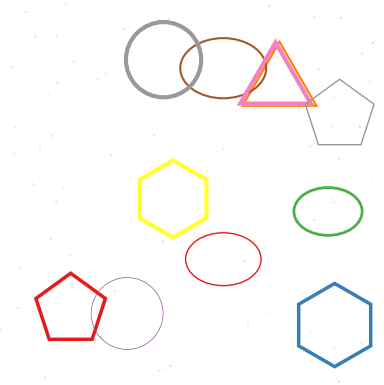[{"shape": "oval", "thickness": 1, "radius": 0.49, "center": [0.58, 0.327]}, {"shape": "pentagon", "thickness": 2.5, "radius": 0.47, "center": [0.184, 0.195]}, {"shape": "hexagon", "thickness": 2.5, "radius": 0.54, "center": [0.869, 0.156]}, {"shape": "oval", "thickness": 2, "radius": 0.44, "center": [0.852, 0.451]}, {"shape": "circle", "thickness": 0.5, "radius": 0.47, "center": [0.33, 0.186]}, {"shape": "triangle", "thickness": 1.5, "radius": 0.55, "center": [0.726, 0.781]}, {"shape": "hexagon", "thickness": 3, "radius": 0.5, "center": [0.449, 0.483]}, {"shape": "oval", "thickness": 1.5, "radius": 0.56, "center": [0.58, 0.823]}, {"shape": "triangle", "thickness": 3, "radius": 0.53, "center": [0.716, 0.784]}, {"shape": "circle", "thickness": 3, "radius": 0.49, "center": [0.425, 0.845]}, {"shape": "pentagon", "thickness": 1, "radius": 0.47, "center": [0.882, 0.7]}]